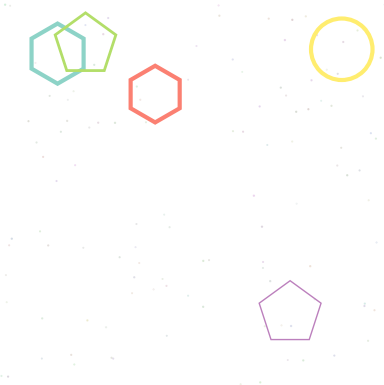[{"shape": "hexagon", "thickness": 3, "radius": 0.39, "center": [0.15, 0.861]}, {"shape": "hexagon", "thickness": 3, "radius": 0.37, "center": [0.403, 0.756]}, {"shape": "pentagon", "thickness": 2, "radius": 0.41, "center": [0.222, 0.884]}, {"shape": "pentagon", "thickness": 1, "radius": 0.42, "center": [0.754, 0.186]}, {"shape": "circle", "thickness": 3, "radius": 0.4, "center": [0.888, 0.872]}]